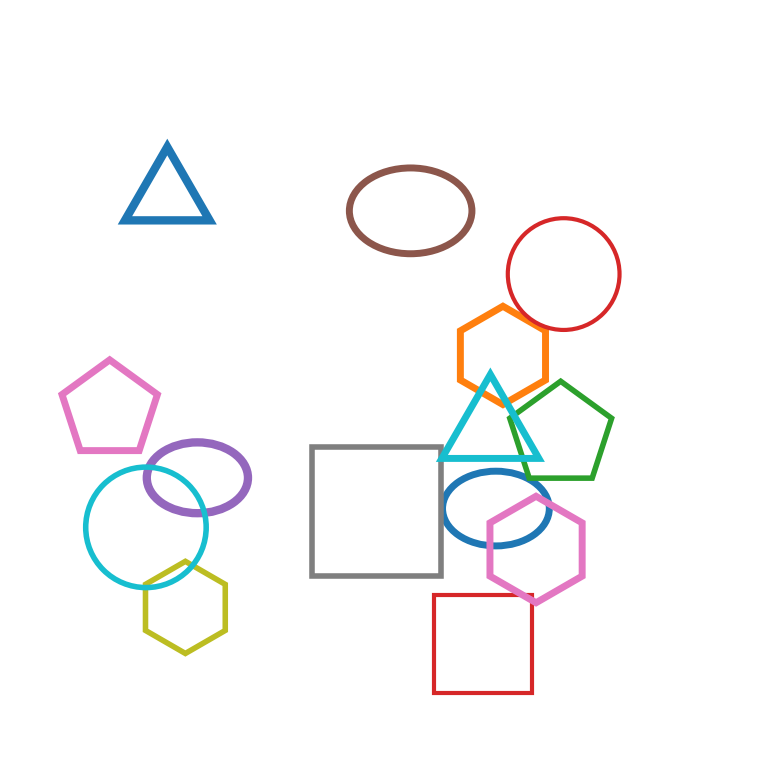[{"shape": "oval", "thickness": 2.5, "radius": 0.35, "center": [0.644, 0.34]}, {"shape": "triangle", "thickness": 3, "radius": 0.32, "center": [0.217, 0.746]}, {"shape": "hexagon", "thickness": 2.5, "radius": 0.32, "center": [0.653, 0.538]}, {"shape": "pentagon", "thickness": 2, "radius": 0.35, "center": [0.728, 0.435]}, {"shape": "square", "thickness": 1.5, "radius": 0.32, "center": [0.627, 0.163]}, {"shape": "circle", "thickness": 1.5, "radius": 0.36, "center": [0.732, 0.644]}, {"shape": "oval", "thickness": 3, "radius": 0.33, "center": [0.256, 0.38]}, {"shape": "oval", "thickness": 2.5, "radius": 0.4, "center": [0.533, 0.726]}, {"shape": "hexagon", "thickness": 2.5, "radius": 0.35, "center": [0.696, 0.286]}, {"shape": "pentagon", "thickness": 2.5, "radius": 0.33, "center": [0.142, 0.467]}, {"shape": "square", "thickness": 2, "radius": 0.42, "center": [0.489, 0.336]}, {"shape": "hexagon", "thickness": 2, "radius": 0.3, "center": [0.241, 0.211]}, {"shape": "triangle", "thickness": 2.5, "radius": 0.36, "center": [0.637, 0.441]}, {"shape": "circle", "thickness": 2, "radius": 0.39, "center": [0.19, 0.315]}]